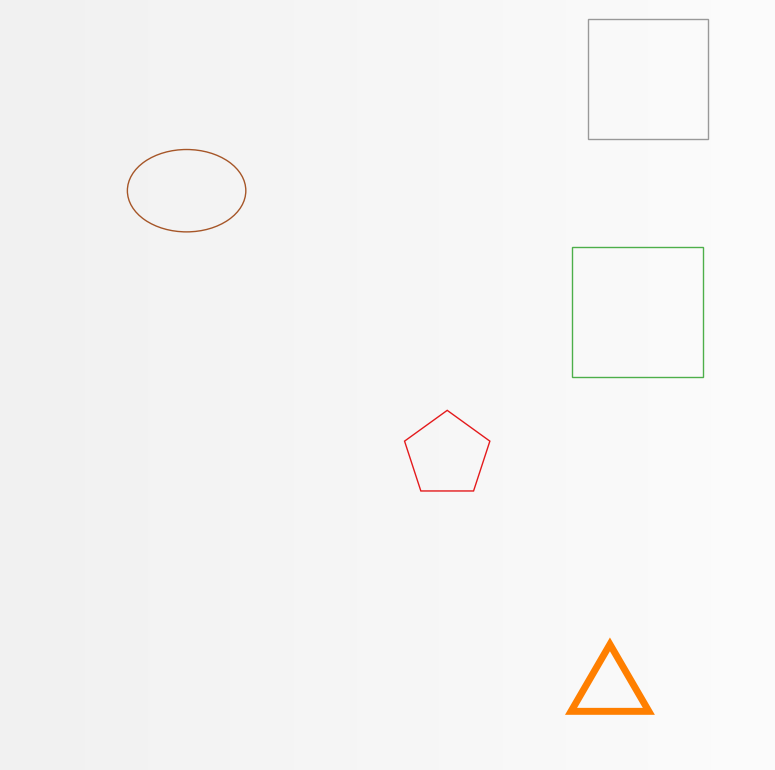[{"shape": "pentagon", "thickness": 0.5, "radius": 0.29, "center": [0.577, 0.409]}, {"shape": "square", "thickness": 0.5, "radius": 0.42, "center": [0.823, 0.595]}, {"shape": "triangle", "thickness": 2.5, "radius": 0.29, "center": [0.787, 0.105]}, {"shape": "oval", "thickness": 0.5, "radius": 0.38, "center": [0.241, 0.752]}, {"shape": "square", "thickness": 0.5, "radius": 0.39, "center": [0.836, 0.897]}]